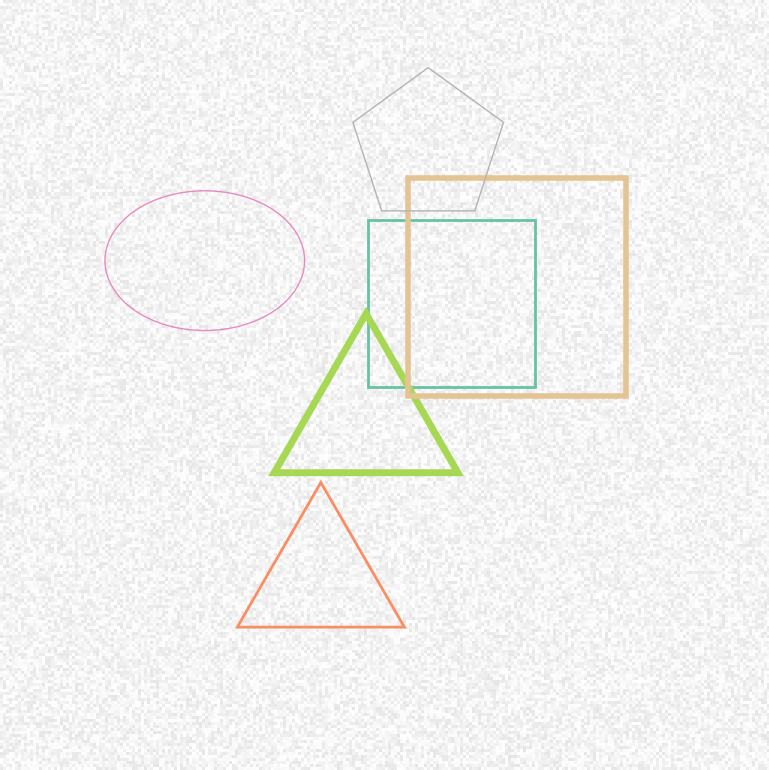[{"shape": "square", "thickness": 1, "radius": 0.54, "center": [0.586, 0.606]}, {"shape": "triangle", "thickness": 1, "radius": 0.63, "center": [0.417, 0.248]}, {"shape": "oval", "thickness": 0.5, "radius": 0.65, "center": [0.266, 0.661]}, {"shape": "triangle", "thickness": 2.5, "radius": 0.69, "center": [0.475, 0.455]}, {"shape": "square", "thickness": 2, "radius": 0.71, "center": [0.672, 0.627]}, {"shape": "pentagon", "thickness": 0.5, "radius": 0.51, "center": [0.556, 0.809]}]